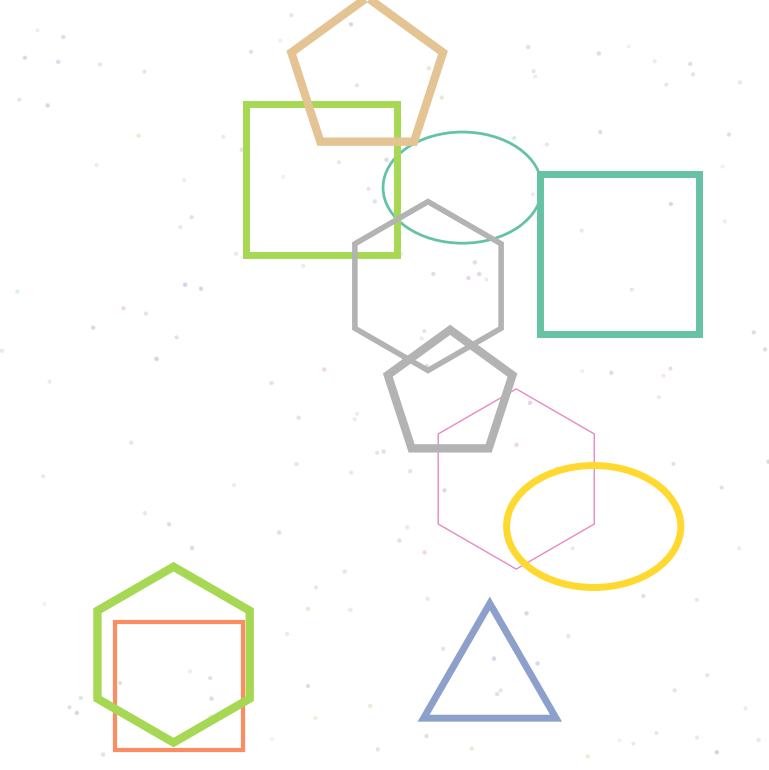[{"shape": "square", "thickness": 2.5, "radius": 0.52, "center": [0.804, 0.67]}, {"shape": "oval", "thickness": 1, "radius": 0.52, "center": [0.601, 0.756]}, {"shape": "square", "thickness": 1.5, "radius": 0.42, "center": [0.233, 0.109]}, {"shape": "triangle", "thickness": 2.5, "radius": 0.5, "center": [0.636, 0.117]}, {"shape": "hexagon", "thickness": 0.5, "radius": 0.59, "center": [0.67, 0.378]}, {"shape": "square", "thickness": 2.5, "radius": 0.49, "center": [0.418, 0.766]}, {"shape": "hexagon", "thickness": 3, "radius": 0.57, "center": [0.225, 0.15]}, {"shape": "oval", "thickness": 2.5, "radius": 0.57, "center": [0.771, 0.316]}, {"shape": "pentagon", "thickness": 3, "radius": 0.52, "center": [0.477, 0.9]}, {"shape": "pentagon", "thickness": 3, "radius": 0.43, "center": [0.585, 0.487]}, {"shape": "hexagon", "thickness": 2, "radius": 0.55, "center": [0.556, 0.629]}]